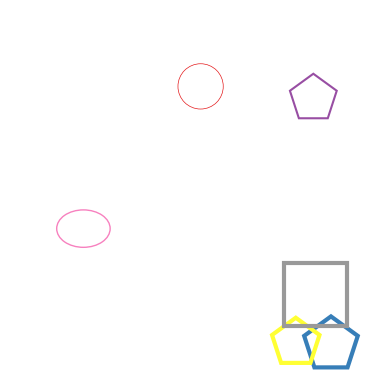[{"shape": "circle", "thickness": 0.5, "radius": 0.29, "center": [0.521, 0.776]}, {"shape": "pentagon", "thickness": 3, "radius": 0.37, "center": [0.86, 0.105]}, {"shape": "pentagon", "thickness": 1.5, "radius": 0.32, "center": [0.814, 0.745]}, {"shape": "pentagon", "thickness": 3, "radius": 0.32, "center": [0.768, 0.11]}, {"shape": "oval", "thickness": 1, "radius": 0.35, "center": [0.217, 0.406]}, {"shape": "square", "thickness": 3, "radius": 0.41, "center": [0.82, 0.234]}]